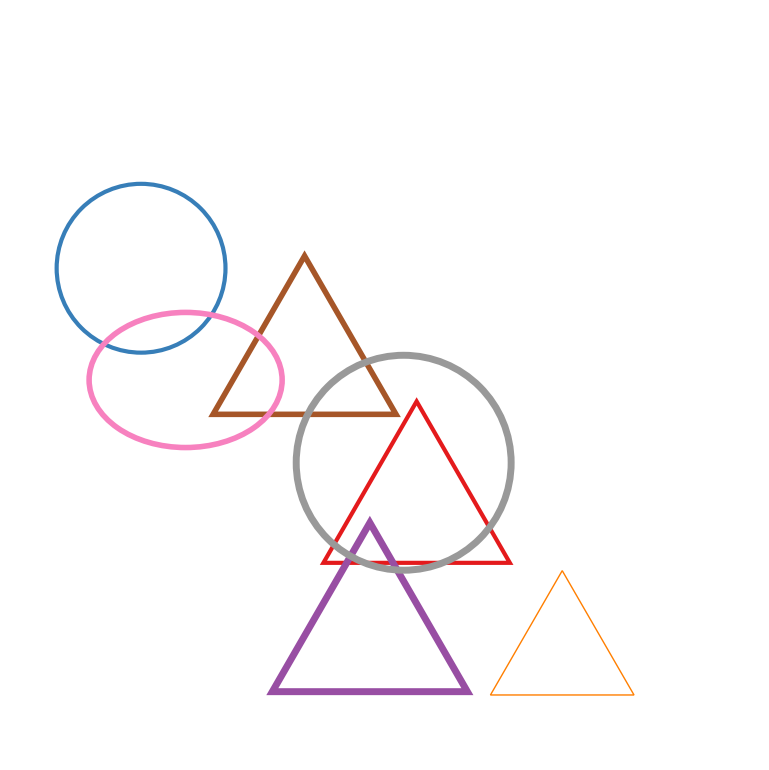[{"shape": "triangle", "thickness": 1.5, "radius": 0.7, "center": [0.541, 0.339]}, {"shape": "circle", "thickness": 1.5, "radius": 0.55, "center": [0.183, 0.652]}, {"shape": "triangle", "thickness": 2.5, "radius": 0.73, "center": [0.48, 0.175]}, {"shape": "triangle", "thickness": 0.5, "radius": 0.54, "center": [0.73, 0.151]}, {"shape": "triangle", "thickness": 2, "radius": 0.69, "center": [0.396, 0.53]}, {"shape": "oval", "thickness": 2, "radius": 0.63, "center": [0.241, 0.507]}, {"shape": "circle", "thickness": 2.5, "radius": 0.7, "center": [0.524, 0.399]}]